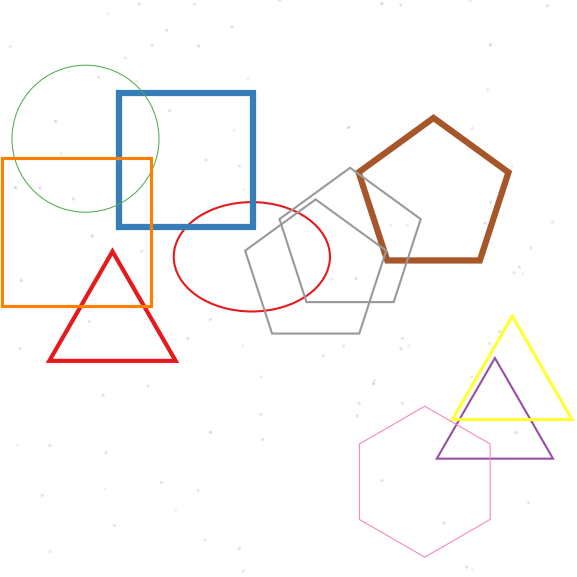[{"shape": "oval", "thickness": 1, "radius": 0.68, "center": [0.436, 0.554]}, {"shape": "triangle", "thickness": 2, "radius": 0.63, "center": [0.195, 0.437]}, {"shape": "square", "thickness": 3, "radius": 0.58, "center": [0.322, 0.722]}, {"shape": "circle", "thickness": 0.5, "radius": 0.64, "center": [0.148, 0.759]}, {"shape": "triangle", "thickness": 1, "radius": 0.58, "center": [0.857, 0.263]}, {"shape": "square", "thickness": 1.5, "radius": 0.64, "center": [0.133, 0.597]}, {"shape": "triangle", "thickness": 1.5, "radius": 0.6, "center": [0.887, 0.332]}, {"shape": "pentagon", "thickness": 3, "radius": 0.68, "center": [0.751, 0.659]}, {"shape": "hexagon", "thickness": 0.5, "radius": 0.65, "center": [0.736, 0.165]}, {"shape": "pentagon", "thickness": 1, "radius": 0.64, "center": [0.547, 0.525]}, {"shape": "pentagon", "thickness": 1, "radius": 0.64, "center": [0.606, 0.58]}]